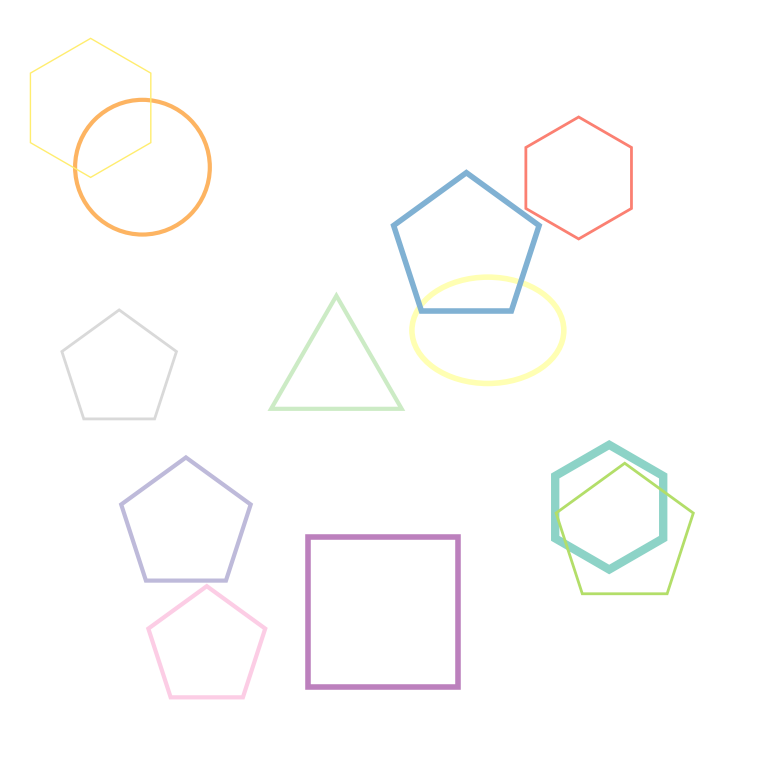[{"shape": "hexagon", "thickness": 3, "radius": 0.4, "center": [0.791, 0.341]}, {"shape": "oval", "thickness": 2, "radius": 0.49, "center": [0.634, 0.571]}, {"shape": "pentagon", "thickness": 1.5, "radius": 0.44, "center": [0.241, 0.318]}, {"shape": "hexagon", "thickness": 1, "radius": 0.4, "center": [0.752, 0.769]}, {"shape": "pentagon", "thickness": 2, "radius": 0.5, "center": [0.606, 0.676]}, {"shape": "circle", "thickness": 1.5, "radius": 0.44, "center": [0.185, 0.783]}, {"shape": "pentagon", "thickness": 1, "radius": 0.47, "center": [0.811, 0.305]}, {"shape": "pentagon", "thickness": 1.5, "radius": 0.4, "center": [0.269, 0.159]}, {"shape": "pentagon", "thickness": 1, "radius": 0.39, "center": [0.155, 0.519]}, {"shape": "square", "thickness": 2, "radius": 0.49, "center": [0.497, 0.206]}, {"shape": "triangle", "thickness": 1.5, "radius": 0.49, "center": [0.437, 0.518]}, {"shape": "hexagon", "thickness": 0.5, "radius": 0.45, "center": [0.118, 0.86]}]